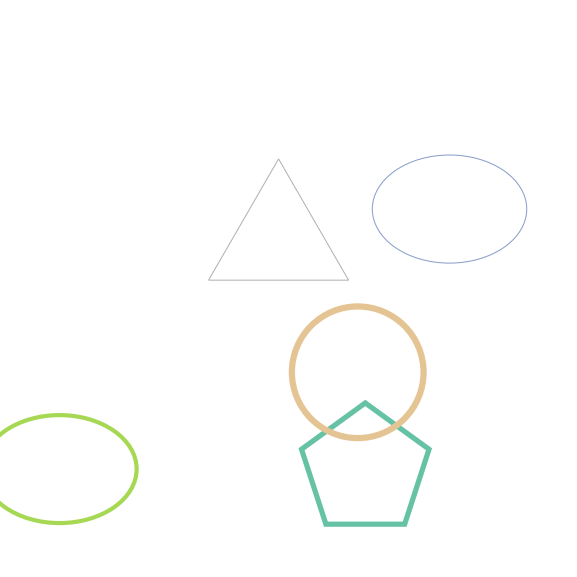[{"shape": "pentagon", "thickness": 2.5, "radius": 0.58, "center": [0.633, 0.185]}, {"shape": "oval", "thickness": 0.5, "radius": 0.67, "center": [0.778, 0.637]}, {"shape": "oval", "thickness": 2, "radius": 0.67, "center": [0.103, 0.187]}, {"shape": "circle", "thickness": 3, "radius": 0.57, "center": [0.619, 0.355]}, {"shape": "triangle", "thickness": 0.5, "radius": 0.7, "center": [0.482, 0.584]}]